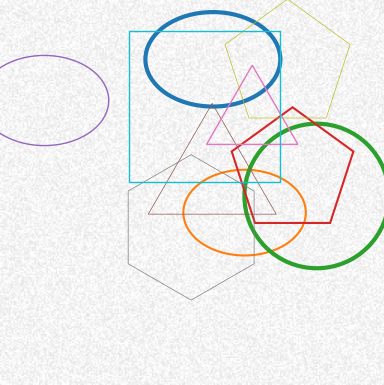[{"shape": "oval", "thickness": 3, "radius": 0.88, "center": [0.553, 0.846]}, {"shape": "oval", "thickness": 1.5, "radius": 0.8, "center": [0.635, 0.448]}, {"shape": "circle", "thickness": 3, "radius": 0.94, "center": [0.823, 0.491]}, {"shape": "pentagon", "thickness": 1.5, "radius": 0.83, "center": [0.76, 0.555]}, {"shape": "oval", "thickness": 1, "radius": 0.84, "center": [0.115, 0.739]}, {"shape": "triangle", "thickness": 0.5, "radius": 0.96, "center": [0.551, 0.54]}, {"shape": "triangle", "thickness": 1, "radius": 0.69, "center": [0.655, 0.693]}, {"shape": "hexagon", "thickness": 0.5, "radius": 0.94, "center": [0.496, 0.409]}, {"shape": "pentagon", "thickness": 0.5, "radius": 0.85, "center": [0.747, 0.832]}, {"shape": "square", "thickness": 1, "radius": 0.98, "center": [0.531, 0.723]}]